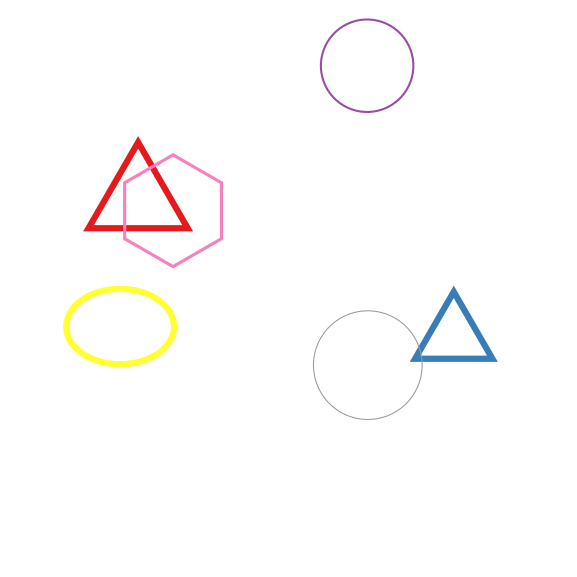[{"shape": "triangle", "thickness": 3, "radius": 0.5, "center": [0.239, 0.653]}, {"shape": "triangle", "thickness": 3, "radius": 0.39, "center": [0.786, 0.417]}, {"shape": "circle", "thickness": 1, "radius": 0.4, "center": [0.636, 0.885]}, {"shape": "oval", "thickness": 3, "radius": 0.47, "center": [0.208, 0.434]}, {"shape": "hexagon", "thickness": 1.5, "radius": 0.48, "center": [0.3, 0.634]}, {"shape": "circle", "thickness": 0.5, "radius": 0.47, "center": [0.637, 0.367]}]